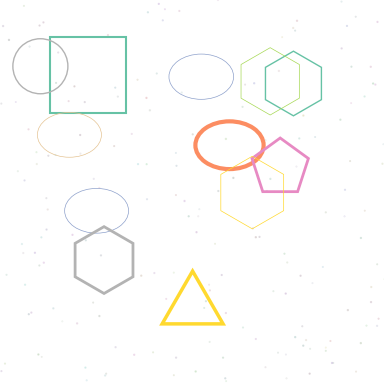[{"shape": "square", "thickness": 1.5, "radius": 0.49, "center": [0.229, 0.804]}, {"shape": "hexagon", "thickness": 1, "radius": 0.42, "center": [0.762, 0.783]}, {"shape": "oval", "thickness": 3, "radius": 0.44, "center": [0.596, 0.623]}, {"shape": "oval", "thickness": 0.5, "radius": 0.42, "center": [0.251, 0.453]}, {"shape": "oval", "thickness": 0.5, "radius": 0.42, "center": [0.523, 0.801]}, {"shape": "pentagon", "thickness": 2, "radius": 0.39, "center": [0.728, 0.565]}, {"shape": "hexagon", "thickness": 0.5, "radius": 0.44, "center": [0.702, 0.789]}, {"shape": "hexagon", "thickness": 0.5, "radius": 0.47, "center": [0.655, 0.5]}, {"shape": "triangle", "thickness": 2.5, "radius": 0.46, "center": [0.5, 0.204]}, {"shape": "oval", "thickness": 0.5, "radius": 0.42, "center": [0.18, 0.65]}, {"shape": "circle", "thickness": 1, "radius": 0.36, "center": [0.105, 0.828]}, {"shape": "hexagon", "thickness": 2, "radius": 0.43, "center": [0.27, 0.325]}]